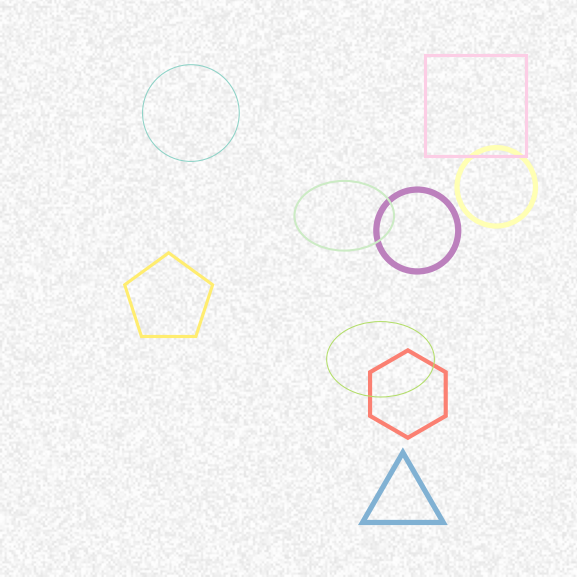[{"shape": "circle", "thickness": 0.5, "radius": 0.42, "center": [0.331, 0.803]}, {"shape": "circle", "thickness": 2.5, "radius": 0.34, "center": [0.859, 0.676]}, {"shape": "hexagon", "thickness": 2, "radius": 0.38, "center": [0.706, 0.317]}, {"shape": "triangle", "thickness": 2.5, "radius": 0.4, "center": [0.698, 0.135]}, {"shape": "oval", "thickness": 0.5, "radius": 0.47, "center": [0.659, 0.377]}, {"shape": "square", "thickness": 1.5, "radius": 0.44, "center": [0.823, 0.816]}, {"shape": "circle", "thickness": 3, "radius": 0.35, "center": [0.723, 0.6]}, {"shape": "oval", "thickness": 1, "radius": 0.43, "center": [0.596, 0.626]}, {"shape": "pentagon", "thickness": 1.5, "radius": 0.4, "center": [0.292, 0.481]}]